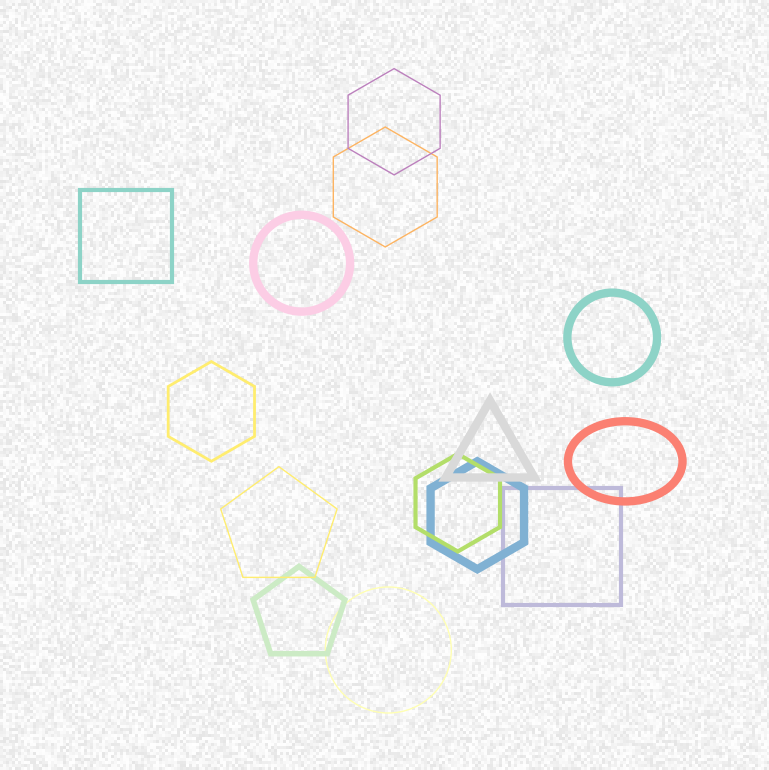[{"shape": "circle", "thickness": 3, "radius": 0.29, "center": [0.795, 0.562]}, {"shape": "square", "thickness": 1.5, "radius": 0.3, "center": [0.163, 0.693]}, {"shape": "circle", "thickness": 0.5, "radius": 0.41, "center": [0.504, 0.156]}, {"shape": "square", "thickness": 1.5, "radius": 0.38, "center": [0.73, 0.29]}, {"shape": "oval", "thickness": 3, "radius": 0.37, "center": [0.812, 0.401]}, {"shape": "hexagon", "thickness": 3, "radius": 0.35, "center": [0.62, 0.331]}, {"shape": "hexagon", "thickness": 0.5, "radius": 0.39, "center": [0.5, 0.757]}, {"shape": "hexagon", "thickness": 1.5, "radius": 0.32, "center": [0.595, 0.347]}, {"shape": "circle", "thickness": 3, "radius": 0.31, "center": [0.392, 0.658]}, {"shape": "triangle", "thickness": 3, "radius": 0.33, "center": [0.636, 0.413]}, {"shape": "hexagon", "thickness": 0.5, "radius": 0.35, "center": [0.512, 0.842]}, {"shape": "pentagon", "thickness": 2, "radius": 0.31, "center": [0.388, 0.202]}, {"shape": "hexagon", "thickness": 1, "radius": 0.32, "center": [0.274, 0.466]}, {"shape": "pentagon", "thickness": 0.5, "radius": 0.4, "center": [0.362, 0.314]}]